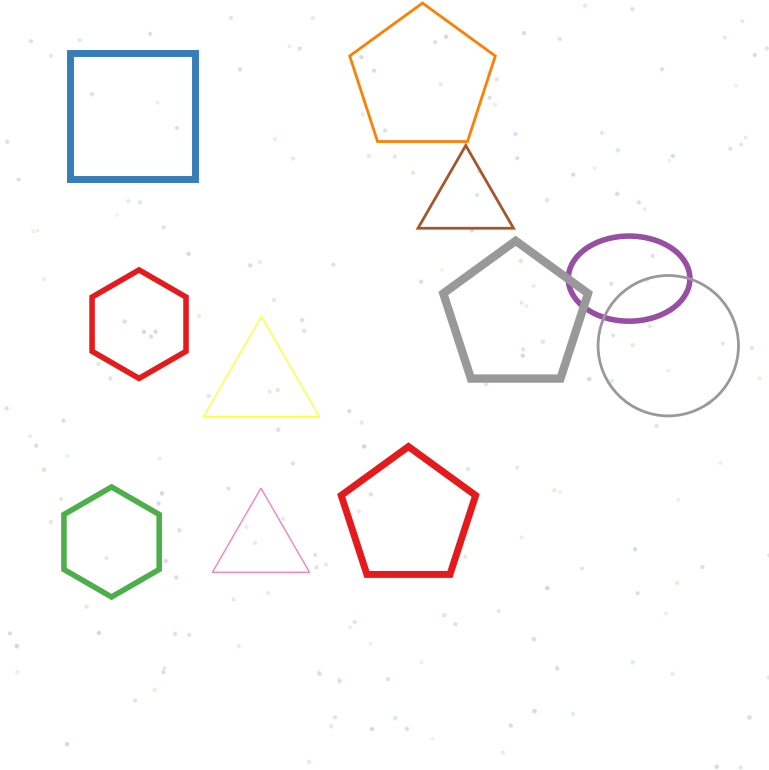[{"shape": "pentagon", "thickness": 2.5, "radius": 0.46, "center": [0.53, 0.328]}, {"shape": "hexagon", "thickness": 2, "radius": 0.35, "center": [0.181, 0.579]}, {"shape": "square", "thickness": 2.5, "radius": 0.41, "center": [0.172, 0.849]}, {"shape": "hexagon", "thickness": 2, "radius": 0.36, "center": [0.145, 0.296]}, {"shape": "oval", "thickness": 2, "radius": 0.39, "center": [0.817, 0.638]}, {"shape": "pentagon", "thickness": 1, "radius": 0.5, "center": [0.549, 0.897]}, {"shape": "triangle", "thickness": 0.5, "radius": 0.43, "center": [0.339, 0.502]}, {"shape": "triangle", "thickness": 1, "radius": 0.36, "center": [0.605, 0.739]}, {"shape": "triangle", "thickness": 0.5, "radius": 0.36, "center": [0.339, 0.293]}, {"shape": "pentagon", "thickness": 3, "radius": 0.49, "center": [0.67, 0.588]}, {"shape": "circle", "thickness": 1, "radius": 0.46, "center": [0.868, 0.551]}]